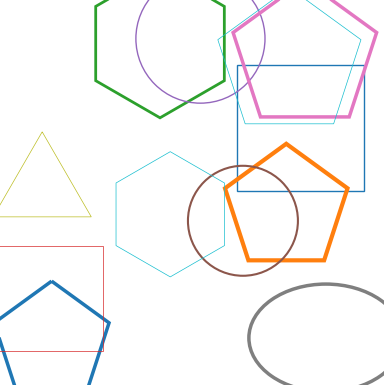[{"shape": "square", "thickness": 1, "radius": 0.82, "center": [0.78, 0.668]}, {"shape": "pentagon", "thickness": 2.5, "radius": 0.78, "center": [0.134, 0.113]}, {"shape": "pentagon", "thickness": 3, "radius": 0.84, "center": [0.744, 0.459]}, {"shape": "hexagon", "thickness": 2, "radius": 0.96, "center": [0.416, 0.887]}, {"shape": "square", "thickness": 0.5, "radius": 0.68, "center": [0.131, 0.226]}, {"shape": "circle", "thickness": 1, "radius": 0.84, "center": [0.521, 0.9]}, {"shape": "circle", "thickness": 1.5, "radius": 0.71, "center": [0.631, 0.427]}, {"shape": "pentagon", "thickness": 2.5, "radius": 0.98, "center": [0.792, 0.855]}, {"shape": "oval", "thickness": 2.5, "radius": 1.0, "center": [0.846, 0.122]}, {"shape": "triangle", "thickness": 0.5, "radius": 0.74, "center": [0.11, 0.51]}, {"shape": "hexagon", "thickness": 0.5, "radius": 0.81, "center": [0.442, 0.443]}, {"shape": "pentagon", "thickness": 0.5, "radius": 0.98, "center": [0.752, 0.837]}]